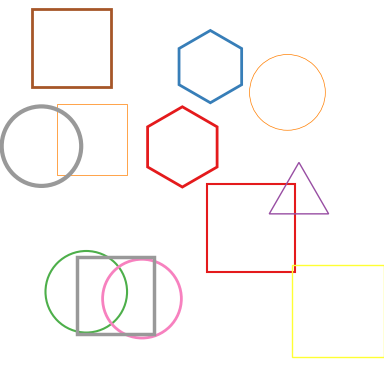[{"shape": "hexagon", "thickness": 2, "radius": 0.52, "center": [0.474, 0.618]}, {"shape": "square", "thickness": 1.5, "radius": 0.57, "center": [0.652, 0.409]}, {"shape": "hexagon", "thickness": 2, "radius": 0.47, "center": [0.546, 0.827]}, {"shape": "circle", "thickness": 1.5, "radius": 0.53, "center": [0.224, 0.242]}, {"shape": "triangle", "thickness": 1, "radius": 0.45, "center": [0.776, 0.489]}, {"shape": "square", "thickness": 0.5, "radius": 0.46, "center": [0.239, 0.638]}, {"shape": "circle", "thickness": 0.5, "radius": 0.49, "center": [0.747, 0.76]}, {"shape": "square", "thickness": 1, "radius": 0.6, "center": [0.878, 0.193]}, {"shape": "square", "thickness": 2, "radius": 0.51, "center": [0.185, 0.875]}, {"shape": "circle", "thickness": 2, "radius": 0.51, "center": [0.369, 0.224]}, {"shape": "circle", "thickness": 3, "radius": 0.52, "center": [0.108, 0.62]}, {"shape": "square", "thickness": 2.5, "radius": 0.5, "center": [0.3, 0.233]}]